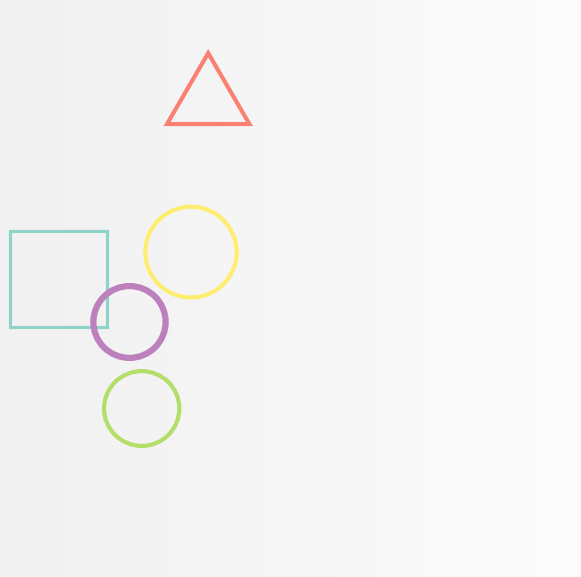[{"shape": "square", "thickness": 1.5, "radius": 0.42, "center": [0.1, 0.516]}, {"shape": "triangle", "thickness": 2, "radius": 0.41, "center": [0.358, 0.825]}, {"shape": "circle", "thickness": 2, "radius": 0.32, "center": [0.244, 0.292]}, {"shape": "circle", "thickness": 3, "radius": 0.31, "center": [0.223, 0.442]}, {"shape": "circle", "thickness": 2, "radius": 0.39, "center": [0.329, 0.563]}]